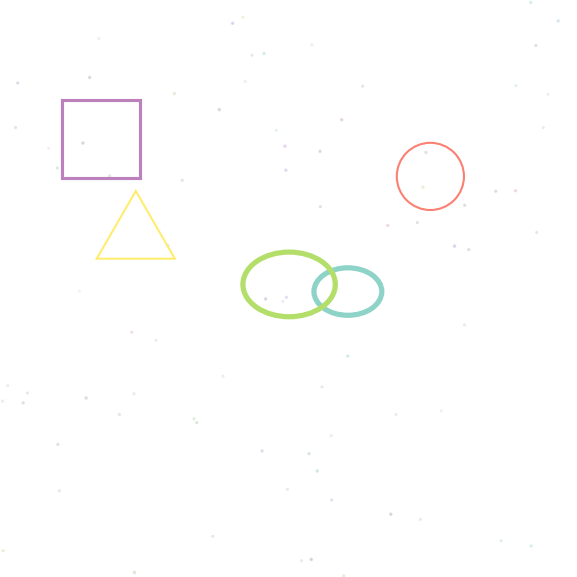[{"shape": "oval", "thickness": 2.5, "radius": 0.29, "center": [0.602, 0.494]}, {"shape": "circle", "thickness": 1, "radius": 0.29, "center": [0.745, 0.694]}, {"shape": "oval", "thickness": 2.5, "radius": 0.4, "center": [0.501, 0.507]}, {"shape": "square", "thickness": 1.5, "radius": 0.34, "center": [0.174, 0.758]}, {"shape": "triangle", "thickness": 1, "radius": 0.39, "center": [0.235, 0.59]}]